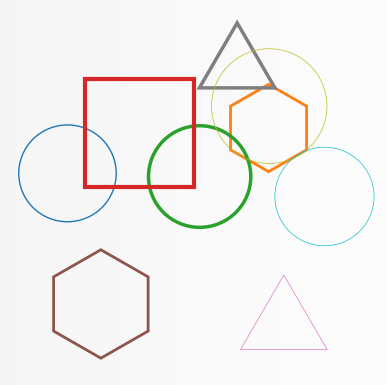[{"shape": "circle", "thickness": 1, "radius": 0.63, "center": [0.174, 0.55]}, {"shape": "hexagon", "thickness": 2, "radius": 0.57, "center": [0.693, 0.668]}, {"shape": "circle", "thickness": 2.5, "radius": 0.66, "center": [0.515, 0.541]}, {"shape": "square", "thickness": 3, "radius": 0.7, "center": [0.36, 0.654]}, {"shape": "hexagon", "thickness": 2, "radius": 0.7, "center": [0.26, 0.21]}, {"shape": "triangle", "thickness": 0.5, "radius": 0.65, "center": [0.733, 0.156]}, {"shape": "triangle", "thickness": 2.5, "radius": 0.56, "center": [0.612, 0.828]}, {"shape": "circle", "thickness": 0.5, "radius": 0.75, "center": [0.695, 0.724]}, {"shape": "circle", "thickness": 0.5, "radius": 0.64, "center": [0.837, 0.49]}]